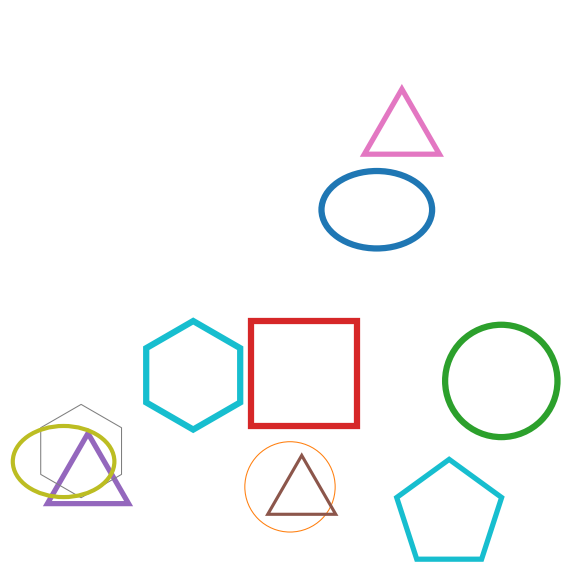[{"shape": "oval", "thickness": 3, "radius": 0.48, "center": [0.652, 0.636]}, {"shape": "circle", "thickness": 0.5, "radius": 0.39, "center": [0.502, 0.156]}, {"shape": "circle", "thickness": 3, "radius": 0.49, "center": [0.868, 0.34]}, {"shape": "square", "thickness": 3, "radius": 0.46, "center": [0.526, 0.352]}, {"shape": "triangle", "thickness": 2.5, "radius": 0.41, "center": [0.152, 0.168]}, {"shape": "triangle", "thickness": 1.5, "radius": 0.34, "center": [0.522, 0.143]}, {"shape": "triangle", "thickness": 2.5, "radius": 0.38, "center": [0.696, 0.77]}, {"shape": "hexagon", "thickness": 0.5, "radius": 0.4, "center": [0.14, 0.218]}, {"shape": "oval", "thickness": 2, "radius": 0.44, "center": [0.11, 0.2]}, {"shape": "pentagon", "thickness": 2.5, "radius": 0.48, "center": [0.778, 0.108]}, {"shape": "hexagon", "thickness": 3, "radius": 0.47, "center": [0.335, 0.349]}]